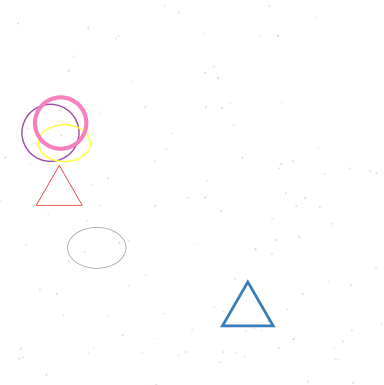[{"shape": "triangle", "thickness": 0.5, "radius": 0.34, "center": [0.154, 0.501]}, {"shape": "triangle", "thickness": 2, "radius": 0.38, "center": [0.644, 0.192]}, {"shape": "circle", "thickness": 1, "radius": 0.37, "center": [0.131, 0.655]}, {"shape": "oval", "thickness": 1, "radius": 0.34, "center": [0.167, 0.628]}, {"shape": "circle", "thickness": 3, "radius": 0.33, "center": [0.158, 0.68]}, {"shape": "oval", "thickness": 0.5, "radius": 0.38, "center": [0.251, 0.356]}]